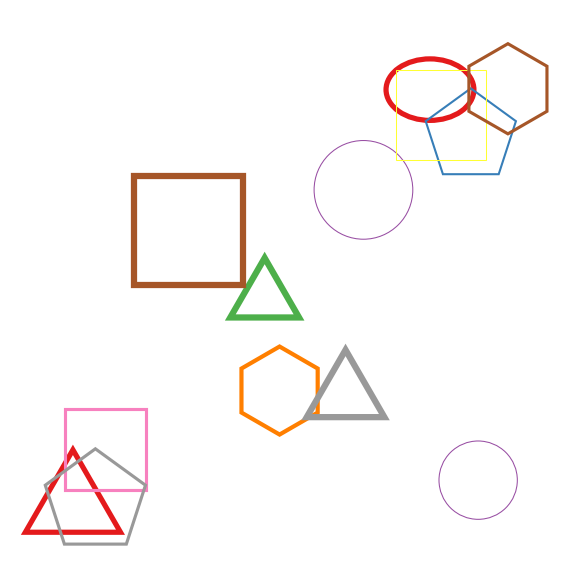[{"shape": "oval", "thickness": 2.5, "radius": 0.38, "center": [0.745, 0.844]}, {"shape": "triangle", "thickness": 2.5, "radius": 0.48, "center": [0.126, 0.125]}, {"shape": "pentagon", "thickness": 1, "radius": 0.41, "center": [0.815, 0.764]}, {"shape": "triangle", "thickness": 3, "radius": 0.34, "center": [0.458, 0.484]}, {"shape": "circle", "thickness": 0.5, "radius": 0.43, "center": [0.629, 0.67]}, {"shape": "circle", "thickness": 0.5, "radius": 0.34, "center": [0.828, 0.168]}, {"shape": "hexagon", "thickness": 2, "radius": 0.38, "center": [0.484, 0.323]}, {"shape": "square", "thickness": 0.5, "radius": 0.39, "center": [0.764, 0.8]}, {"shape": "square", "thickness": 3, "radius": 0.47, "center": [0.326, 0.6]}, {"shape": "hexagon", "thickness": 1.5, "radius": 0.39, "center": [0.88, 0.845]}, {"shape": "square", "thickness": 1.5, "radius": 0.35, "center": [0.183, 0.22]}, {"shape": "triangle", "thickness": 3, "radius": 0.39, "center": [0.598, 0.316]}, {"shape": "pentagon", "thickness": 1.5, "radius": 0.46, "center": [0.165, 0.131]}]